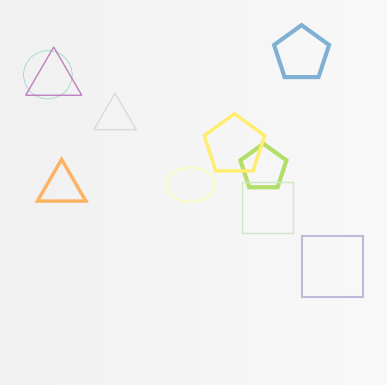[{"shape": "circle", "thickness": 0.5, "radius": 0.31, "center": [0.124, 0.806]}, {"shape": "oval", "thickness": 1, "radius": 0.32, "center": [0.492, 0.52]}, {"shape": "square", "thickness": 1.5, "radius": 0.39, "center": [0.858, 0.308]}, {"shape": "pentagon", "thickness": 3, "radius": 0.37, "center": [0.778, 0.86]}, {"shape": "triangle", "thickness": 2.5, "radius": 0.36, "center": [0.159, 0.514]}, {"shape": "pentagon", "thickness": 3, "radius": 0.31, "center": [0.68, 0.564]}, {"shape": "triangle", "thickness": 1, "radius": 0.32, "center": [0.297, 0.695]}, {"shape": "triangle", "thickness": 1, "radius": 0.42, "center": [0.139, 0.794]}, {"shape": "square", "thickness": 1, "radius": 0.33, "center": [0.69, 0.461]}, {"shape": "pentagon", "thickness": 2.5, "radius": 0.41, "center": [0.605, 0.623]}]